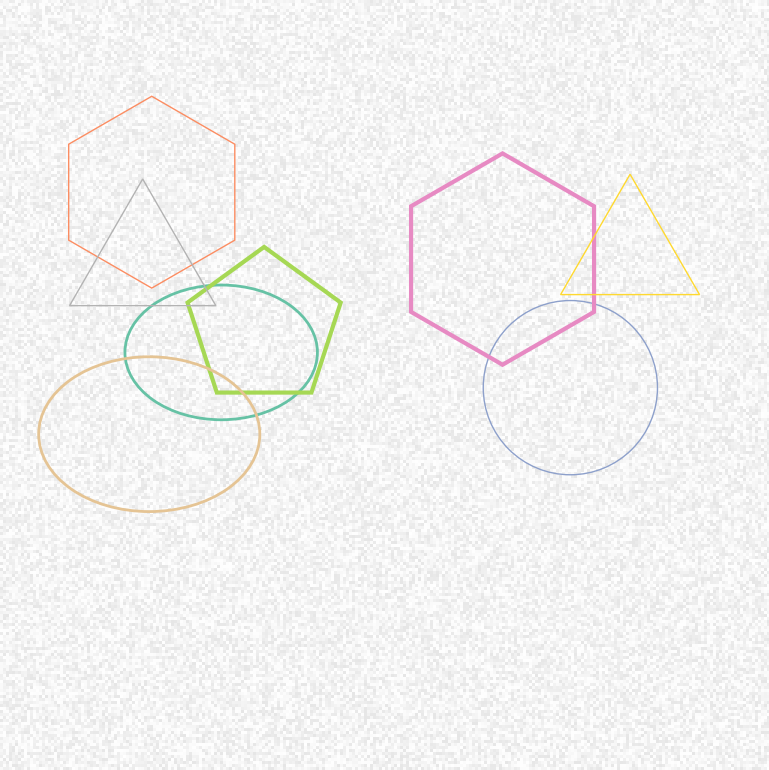[{"shape": "oval", "thickness": 1, "radius": 0.62, "center": [0.287, 0.542]}, {"shape": "hexagon", "thickness": 0.5, "radius": 0.62, "center": [0.197, 0.75]}, {"shape": "circle", "thickness": 0.5, "radius": 0.57, "center": [0.741, 0.497]}, {"shape": "hexagon", "thickness": 1.5, "radius": 0.69, "center": [0.653, 0.664]}, {"shape": "pentagon", "thickness": 1.5, "radius": 0.52, "center": [0.343, 0.575]}, {"shape": "triangle", "thickness": 0.5, "radius": 0.52, "center": [0.818, 0.67]}, {"shape": "oval", "thickness": 1, "radius": 0.72, "center": [0.194, 0.436]}, {"shape": "triangle", "thickness": 0.5, "radius": 0.55, "center": [0.185, 0.658]}]